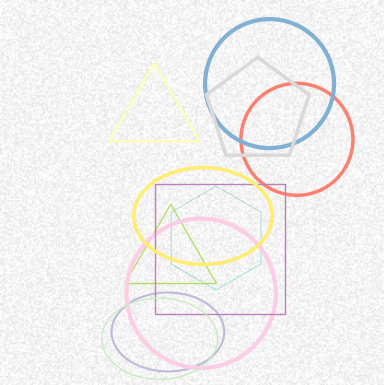[{"shape": "hexagon", "thickness": 0.5, "radius": 0.67, "center": [0.561, 0.382]}, {"shape": "triangle", "thickness": 1.5, "radius": 0.68, "center": [0.401, 0.701]}, {"shape": "oval", "thickness": 1.5, "radius": 0.73, "center": [0.436, 0.138]}, {"shape": "circle", "thickness": 2.5, "radius": 0.73, "center": [0.771, 0.638]}, {"shape": "circle", "thickness": 3, "radius": 0.84, "center": [0.7, 0.783]}, {"shape": "triangle", "thickness": 1, "radius": 0.69, "center": [0.443, 0.332]}, {"shape": "circle", "thickness": 3, "radius": 0.97, "center": [0.522, 0.238]}, {"shape": "pentagon", "thickness": 2.5, "radius": 0.7, "center": [0.669, 0.71]}, {"shape": "square", "thickness": 1, "radius": 0.84, "center": [0.572, 0.353]}, {"shape": "oval", "thickness": 1, "radius": 0.75, "center": [0.414, 0.12]}, {"shape": "oval", "thickness": 2.5, "radius": 0.9, "center": [0.527, 0.439]}]